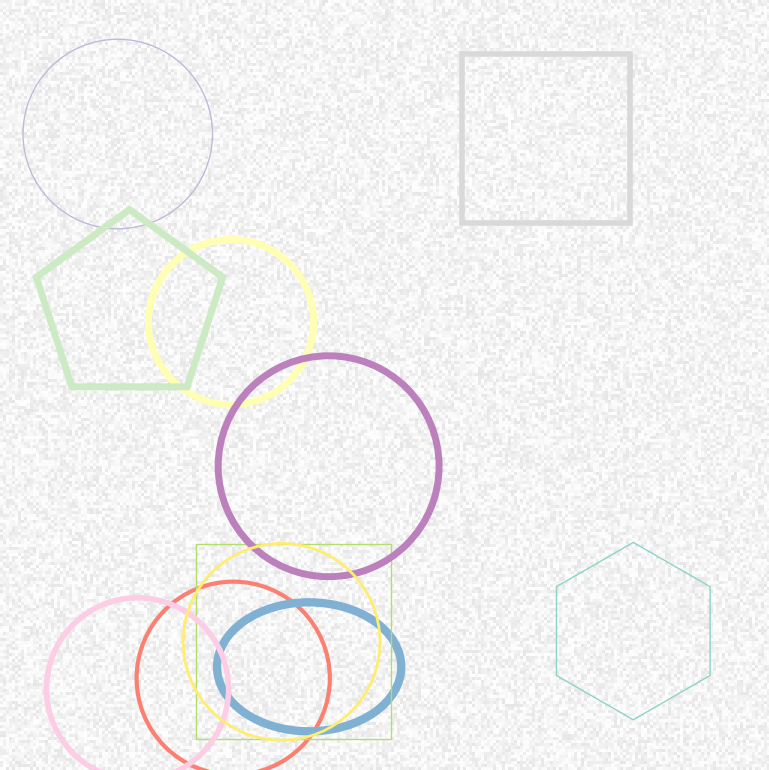[{"shape": "hexagon", "thickness": 0.5, "radius": 0.58, "center": [0.822, 0.18]}, {"shape": "circle", "thickness": 2.5, "radius": 0.54, "center": [0.3, 0.582]}, {"shape": "circle", "thickness": 0.5, "radius": 0.62, "center": [0.153, 0.826]}, {"shape": "circle", "thickness": 1.5, "radius": 0.63, "center": [0.303, 0.119]}, {"shape": "oval", "thickness": 3, "radius": 0.6, "center": [0.402, 0.134]}, {"shape": "square", "thickness": 0.5, "radius": 0.63, "center": [0.381, 0.166]}, {"shape": "circle", "thickness": 2, "radius": 0.59, "center": [0.179, 0.105]}, {"shape": "square", "thickness": 2, "radius": 0.55, "center": [0.709, 0.82]}, {"shape": "circle", "thickness": 2.5, "radius": 0.72, "center": [0.427, 0.394]}, {"shape": "pentagon", "thickness": 2.5, "radius": 0.64, "center": [0.168, 0.601]}, {"shape": "circle", "thickness": 1, "radius": 0.64, "center": [0.366, 0.166]}]